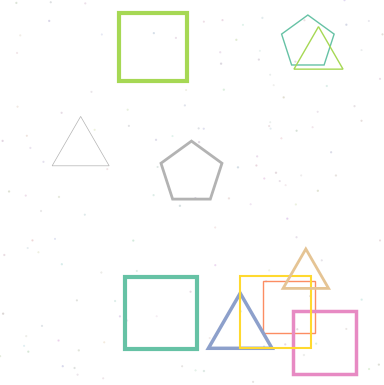[{"shape": "square", "thickness": 3, "radius": 0.47, "center": [0.418, 0.187]}, {"shape": "pentagon", "thickness": 1, "radius": 0.36, "center": [0.8, 0.889]}, {"shape": "square", "thickness": 1, "radius": 0.34, "center": [0.751, 0.203]}, {"shape": "triangle", "thickness": 2.5, "radius": 0.48, "center": [0.624, 0.143]}, {"shape": "square", "thickness": 2.5, "radius": 0.41, "center": [0.843, 0.111]}, {"shape": "square", "thickness": 3, "radius": 0.44, "center": [0.398, 0.878]}, {"shape": "triangle", "thickness": 1, "radius": 0.37, "center": [0.827, 0.857]}, {"shape": "square", "thickness": 1.5, "radius": 0.46, "center": [0.715, 0.19]}, {"shape": "triangle", "thickness": 2, "radius": 0.34, "center": [0.794, 0.285]}, {"shape": "triangle", "thickness": 0.5, "radius": 0.43, "center": [0.209, 0.612]}, {"shape": "pentagon", "thickness": 2, "radius": 0.42, "center": [0.497, 0.55]}]